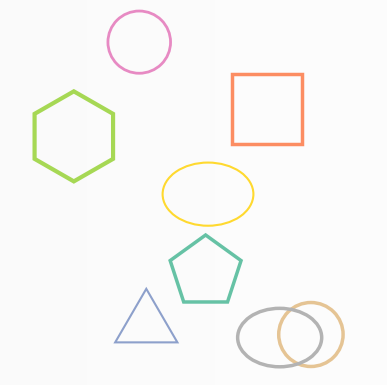[{"shape": "pentagon", "thickness": 2.5, "radius": 0.48, "center": [0.531, 0.293]}, {"shape": "square", "thickness": 2.5, "radius": 0.45, "center": [0.69, 0.717]}, {"shape": "triangle", "thickness": 1.5, "radius": 0.46, "center": [0.378, 0.157]}, {"shape": "circle", "thickness": 2, "radius": 0.4, "center": [0.359, 0.891]}, {"shape": "hexagon", "thickness": 3, "radius": 0.58, "center": [0.191, 0.646]}, {"shape": "oval", "thickness": 1.5, "radius": 0.59, "center": [0.537, 0.496]}, {"shape": "circle", "thickness": 2.5, "radius": 0.42, "center": [0.802, 0.131]}, {"shape": "oval", "thickness": 2.5, "radius": 0.54, "center": [0.722, 0.123]}]